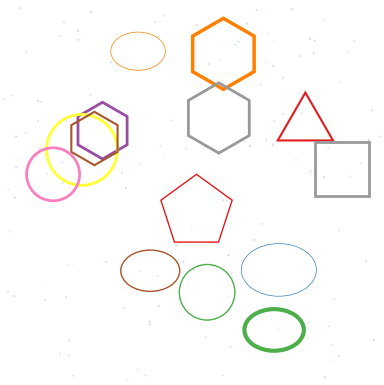[{"shape": "triangle", "thickness": 1.5, "radius": 0.41, "center": [0.793, 0.677]}, {"shape": "pentagon", "thickness": 1, "radius": 0.49, "center": [0.51, 0.45]}, {"shape": "oval", "thickness": 0.5, "radius": 0.49, "center": [0.724, 0.299]}, {"shape": "circle", "thickness": 1, "radius": 0.36, "center": [0.538, 0.241]}, {"shape": "oval", "thickness": 3, "radius": 0.39, "center": [0.712, 0.143]}, {"shape": "hexagon", "thickness": 2, "radius": 0.37, "center": [0.266, 0.661]}, {"shape": "oval", "thickness": 0.5, "radius": 0.35, "center": [0.359, 0.867]}, {"shape": "hexagon", "thickness": 2.5, "radius": 0.46, "center": [0.58, 0.86]}, {"shape": "circle", "thickness": 2, "radius": 0.46, "center": [0.213, 0.611]}, {"shape": "oval", "thickness": 1, "radius": 0.38, "center": [0.39, 0.297]}, {"shape": "hexagon", "thickness": 1.5, "radius": 0.35, "center": [0.245, 0.64]}, {"shape": "circle", "thickness": 2, "radius": 0.34, "center": [0.138, 0.547]}, {"shape": "square", "thickness": 2, "radius": 0.35, "center": [0.889, 0.561]}, {"shape": "hexagon", "thickness": 2, "radius": 0.46, "center": [0.568, 0.694]}]